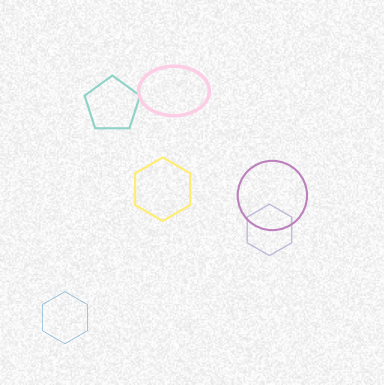[{"shape": "pentagon", "thickness": 1.5, "radius": 0.38, "center": [0.292, 0.728]}, {"shape": "hexagon", "thickness": 1, "radius": 0.33, "center": [0.7, 0.403]}, {"shape": "hexagon", "thickness": 0.5, "radius": 0.34, "center": [0.169, 0.175]}, {"shape": "oval", "thickness": 2.5, "radius": 0.46, "center": [0.452, 0.764]}, {"shape": "circle", "thickness": 1.5, "radius": 0.45, "center": [0.707, 0.492]}, {"shape": "hexagon", "thickness": 1.5, "radius": 0.41, "center": [0.423, 0.509]}]